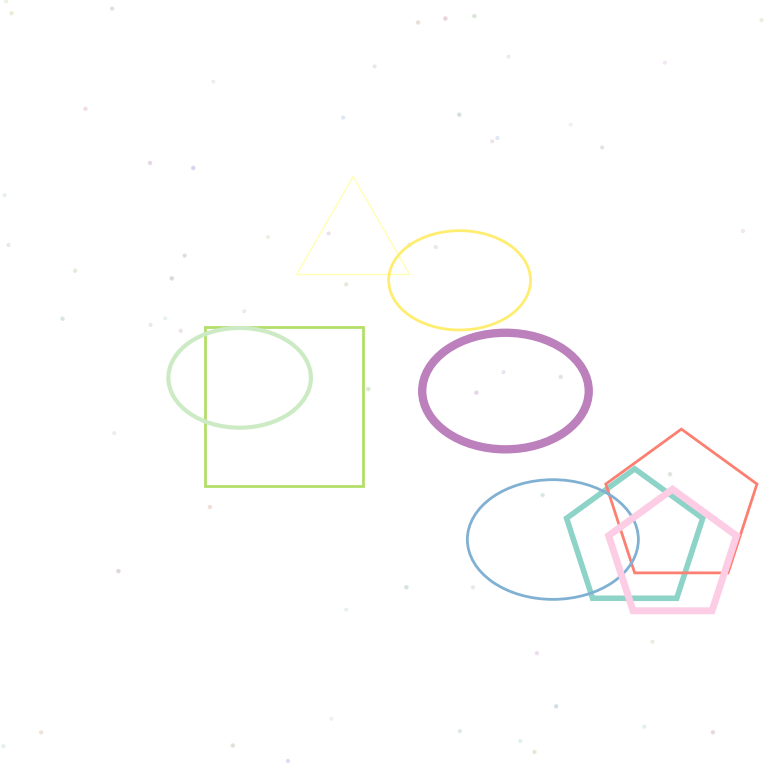[{"shape": "pentagon", "thickness": 2, "radius": 0.46, "center": [0.824, 0.298]}, {"shape": "triangle", "thickness": 0.5, "radius": 0.42, "center": [0.459, 0.686]}, {"shape": "pentagon", "thickness": 1, "radius": 0.52, "center": [0.885, 0.34]}, {"shape": "oval", "thickness": 1, "radius": 0.56, "center": [0.718, 0.299]}, {"shape": "square", "thickness": 1, "radius": 0.52, "center": [0.369, 0.472]}, {"shape": "pentagon", "thickness": 2.5, "radius": 0.44, "center": [0.873, 0.277]}, {"shape": "oval", "thickness": 3, "radius": 0.54, "center": [0.656, 0.492]}, {"shape": "oval", "thickness": 1.5, "radius": 0.46, "center": [0.311, 0.509]}, {"shape": "oval", "thickness": 1, "radius": 0.46, "center": [0.597, 0.636]}]